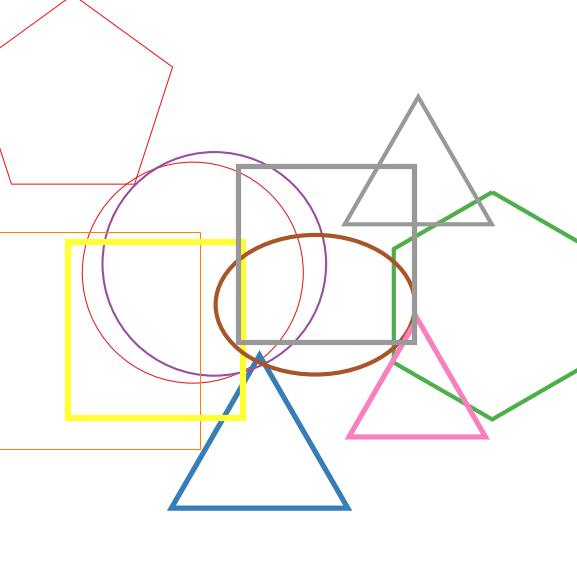[{"shape": "circle", "thickness": 0.5, "radius": 0.96, "center": [0.334, 0.527]}, {"shape": "pentagon", "thickness": 0.5, "radius": 0.91, "center": [0.126, 0.827]}, {"shape": "triangle", "thickness": 2.5, "radius": 0.88, "center": [0.449, 0.207]}, {"shape": "hexagon", "thickness": 2, "radius": 0.98, "center": [0.852, 0.47]}, {"shape": "circle", "thickness": 1, "radius": 0.97, "center": [0.371, 0.542]}, {"shape": "square", "thickness": 0.5, "radius": 0.94, "center": [0.158, 0.409]}, {"shape": "square", "thickness": 3, "radius": 0.76, "center": [0.27, 0.428]}, {"shape": "oval", "thickness": 2, "radius": 0.86, "center": [0.546, 0.471]}, {"shape": "triangle", "thickness": 2.5, "radius": 0.68, "center": [0.722, 0.311]}, {"shape": "triangle", "thickness": 2, "radius": 0.74, "center": [0.724, 0.684]}, {"shape": "square", "thickness": 2.5, "radius": 0.76, "center": [0.564, 0.559]}]